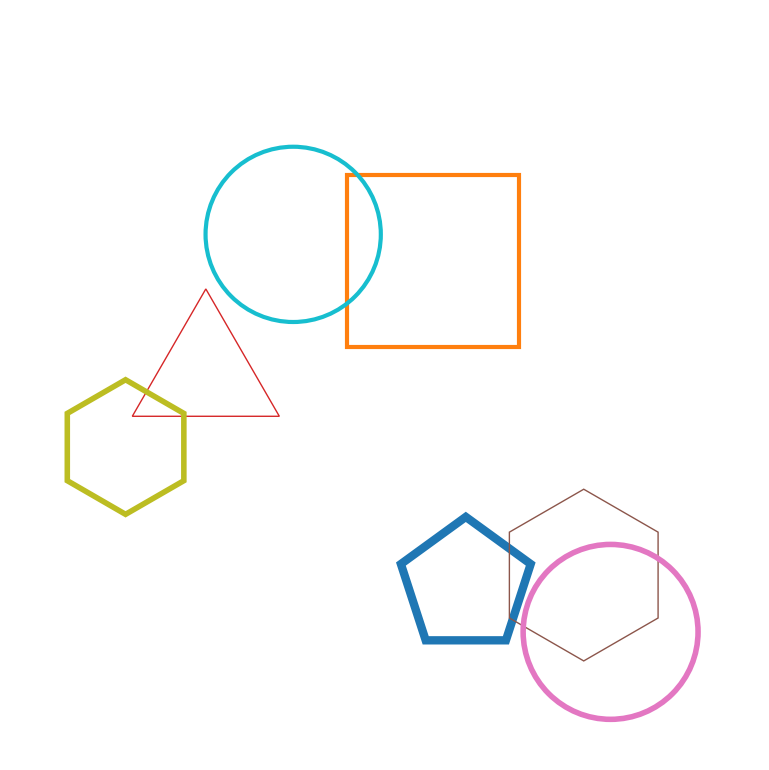[{"shape": "pentagon", "thickness": 3, "radius": 0.44, "center": [0.605, 0.24]}, {"shape": "square", "thickness": 1.5, "radius": 0.56, "center": [0.563, 0.661]}, {"shape": "triangle", "thickness": 0.5, "radius": 0.55, "center": [0.267, 0.514]}, {"shape": "hexagon", "thickness": 0.5, "radius": 0.56, "center": [0.758, 0.253]}, {"shape": "circle", "thickness": 2, "radius": 0.57, "center": [0.793, 0.179]}, {"shape": "hexagon", "thickness": 2, "radius": 0.44, "center": [0.163, 0.419]}, {"shape": "circle", "thickness": 1.5, "radius": 0.57, "center": [0.381, 0.696]}]